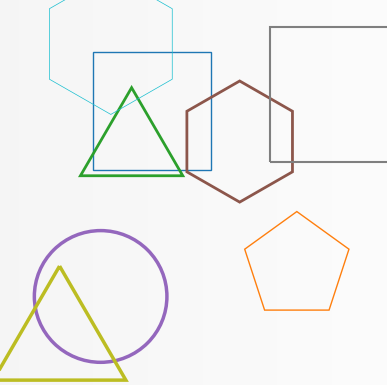[{"shape": "square", "thickness": 1, "radius": 0.76, "center": [0.392, 0.712]}, {"shape": "pentagon", "thickness": 1, "radius": 0.71, "center": [0.766, 0.309]}, {"shape": "triangle", "thickness": 2, "radius": 0.76, "center": [0.34, 0.62]}, {"shape": "circle", "thickness": 2.5, "radius": 0.86, "center": [0.26, 0.23]}, {"shape": "hexagon", "thickness": 2, "radius": 0.79, "center": [0.619, 0.632]}, {"shape": "square", "thickness": 1.5, "radius": 0.88, "center": [0.872, 0.753]}, {"shape": "triangle", "thickness": 2.5, "radius": 0.99, "center": [0.154, 0.111]}, {"shape": "hexagon", "thickness": 0.5, "radius": 0.92, "center": [0.286, 0.886]}]